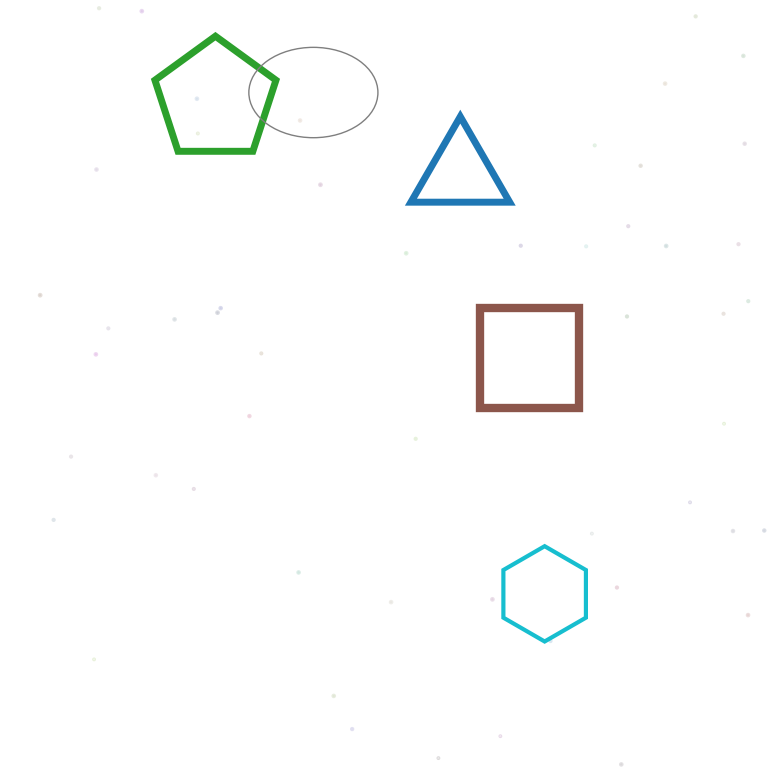[{"shape": "triangle", "thickness": 2.5, "radius": 0.37, "center": [0.598, 0.774]}, {"shape": "pentagon", "thickness": 2.5, "radius": 0.41, "center": [0.28, 0.87]}, {"shape": "square", "thickness": 3, "radius": 0.32, "center": [0.688, 0.535]}, {"shape": "oval", "thickness": 0.5, "radius": 0.42, "center": [0.407, 0.88]}, {"shape": "hexagon", "thickness": 1.5, "radius": 0.31, "center": [0.707, 0.229]}]